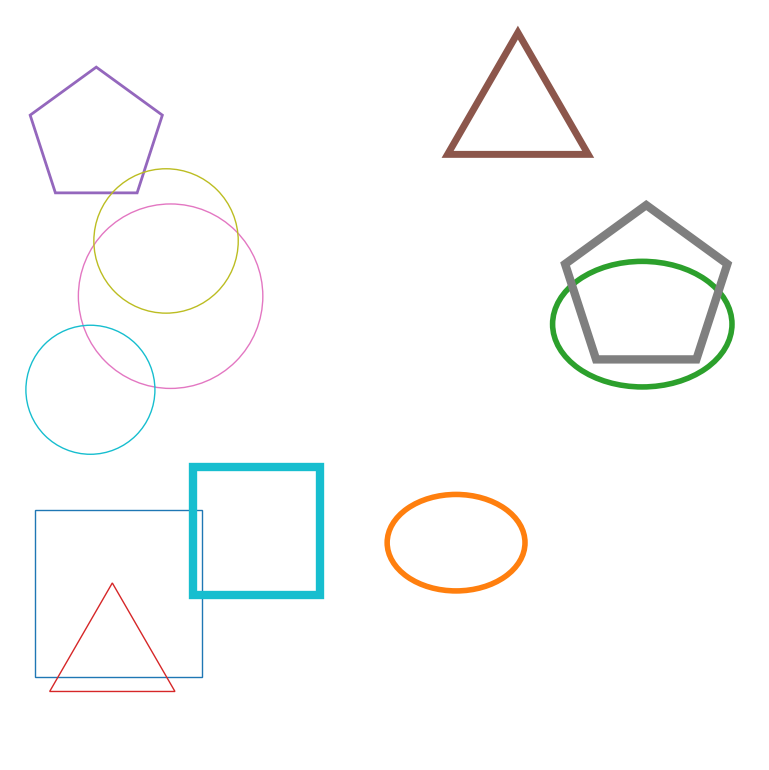[{"shape": "square", "thickness": 0.5, "radius": 0.54, "center": [0.154, 0.229]}, {"shape": "oval", "thickness": 2, "radius": 0.45, "center": [0.592, 0.295]}, {"shape": "oval", "thickness": 2, "radius": 0.58, "center": [0.834, 0.579]}, {"shape": "triangle", "thickness": 0.5, "radius": 0.47, "center": [0.146, 0.149]}, {"shape": "pentagon", "thickness": 1, "radius": 0.45, "center": [0.125, 0.823]}, {"shape": "triangle", "thickness": 2.5, "radius": 0.53, "center": [0.673, 0.852]}, {"shape": "circle", "thickness": 0.5, "radius": 0.6, "center": [0.222, 0.615]}, {"shape": "pentagon", "thickness": 3, "radius": 0.55, "center": [0.839, 0.623]}, {"shape": "circle", "thickness": 0.5, "radius": 0.47, "center": [0.216, 0.687]}, {"shape": "circle", "thickness": 0.5, "radius": 0.42, "center": [0.117, 0.494]}, {"shape": "square", "thickness": 3, "radius": 0.41, "center": [0.333, 0.31]}]